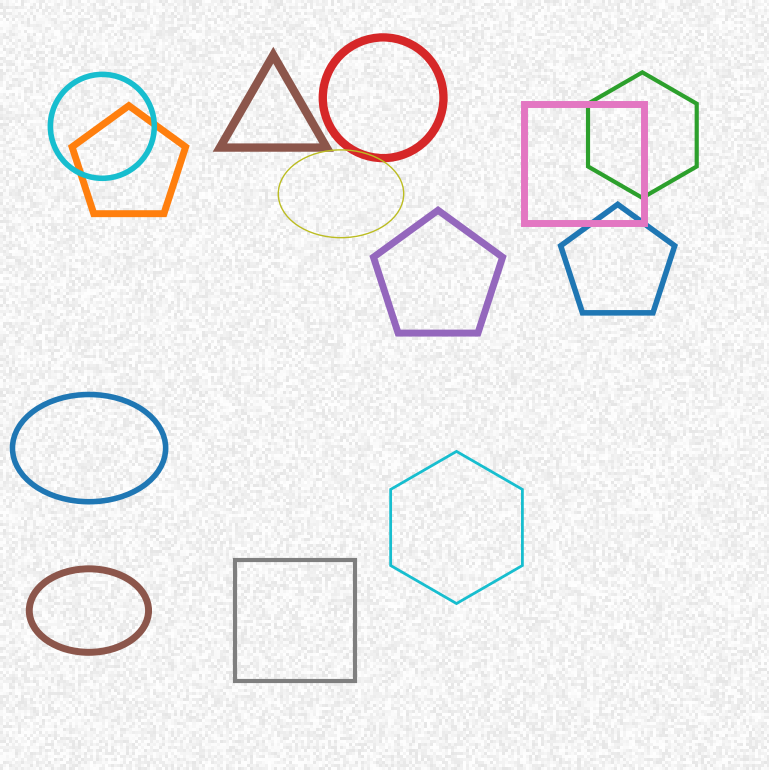[{"shape": "oval", "thickness": 2, "radius": 0.5, "center": [0.116, 0.418]}, {"shape": "pentagon", "thickness": 2, "radius": 0.39, "center": [0.802, 0.657]}, {"shape": "pentagon", "thickness": 2.5, "radius": 0.39, "center": [0.167, 0.785]}, {"shape": "hexagon", "thickness": 1.5, "radius": 0.41, "center": [0.834, 0.825]}, {"shape": "circle", "thickness": 3, "radius": 0.39, "center": [0.498, 0.873]}, {"shape": "pentagon", "thickness": 2.5, "radius": 0.44, "center": [0.569, 0.639]}, {"shape": "triangle", "thickness": 3, "radius": 0.4, "center": [0.355, 0.848]}, {"shape": "oval", "thickness": 2.5, "radius": 0.39, "center": [0.115, 0.207]}, {"shape": "square", "thickness": 2.5, "radius": 0.39, "center": [0.758, 0.788]}, {"shape": "square", "thickness": 1.5, "radius": 0.39, "center": [0.383, 0.194]}, {"shape": "oval", "thickness": 0.5, "radius": 0.41, "center": [0.443, 0.748]}, {"shape": "circle", "thickness": 2, "radius": 0.34, "center": [0.133, 0.836]}, {"shape": "hexagon", "thickness": 1, "radius": 0.49, "center": [0.593, 0.315]}]